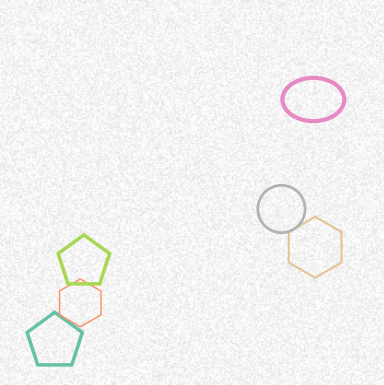[{"shape": "pentagon", "thickness": 2.5, "radius": 0.38, "center": [0.142, 0.113]}, {"shape": "hexagon", "thickness": 1, "radius": 0.31, "center": [0.209, 0.213]}, {"shape": "oval", "thickness": 3, "radius": 0.4, "center": [0.814, 0.742]}, {"shape": "pentagon", "thickness": 2.5, "radius": 0.35, "center": [0.218, 0.32]}, {"shape": "hexagon", "thickness": 1.5, "radius": 0.4, "center": [0.819, 0.358]}, {"shape": "circle", "thickness": 2, "radius": 0.31, "center": [0.731, 0.457]}]